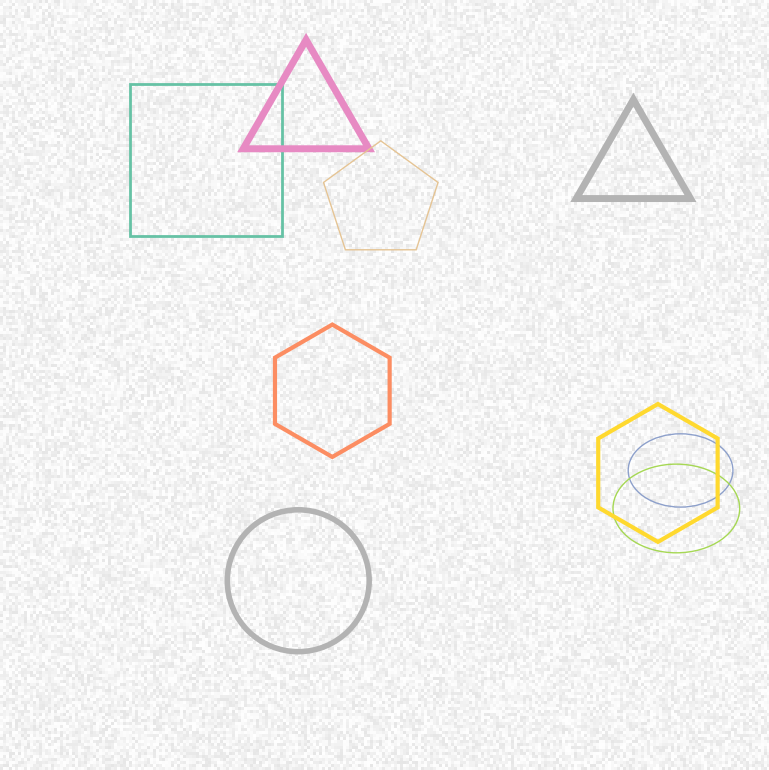[{"shape": "square", "thickness": 1, "radius": 0.49, "center": [0.268, 0.792]}, {"shape": "hexagon", "thickness": 1.5, "radius": 0.43, "center": [0.432, 0.493]}, {"shape": "oval", "thickness": 0.5, "radius": 0.34, "center": [0.884, 0.389]}, {"shape": "triangle", "thickness": 2.5, "radius": 0.47, "center": [0.398, 0.854]}, {"shape": "oval", "thickness": 0.5, "radius": 0.41, "center": [0.878, 0.34]}, {"shape": "hexagon", "thickness": 1.5, "radius": 0.45, "center": [0.854, 0.386]}, {"shape": "pentagon", "thickness": 0.5, "radius": 0.39, "center": [0.495, 0.739]}, {"shape": "triangle", "thickness": 2.5, "radius": 0.43, "center": [0.823, 0.785]}, {"shape": "circle", "thickness": 2, "radius": 0.46, "center": [0.387, 0.246]}]